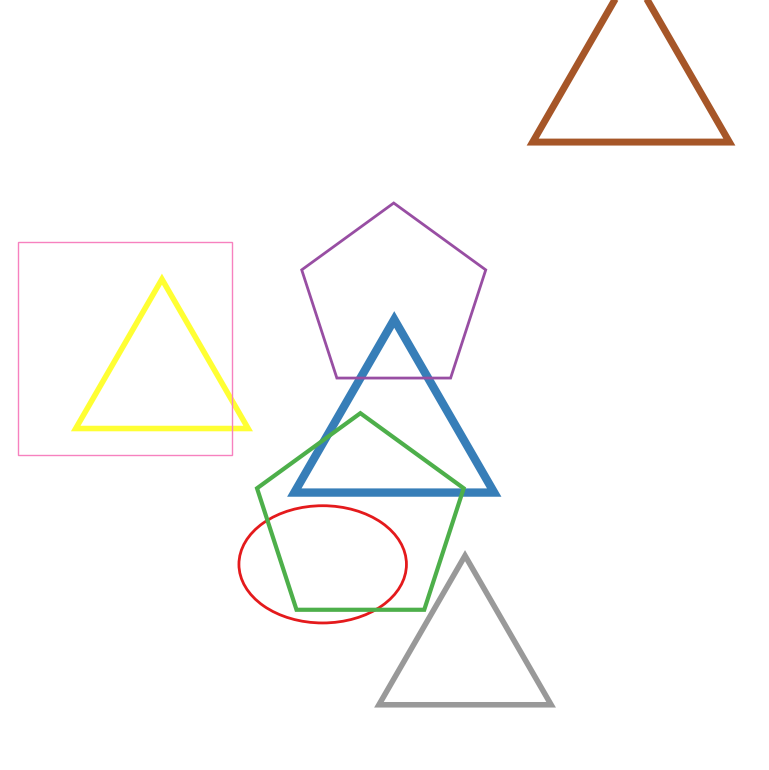[{"shape": "oval", "thickness": 1, "radius": 0.54, "center": [0.419, 0.267]}, {"shape": "triangle", "thickness": 3, "radius": 0.75, "center": [0.512, 0.435]}, {"shape": "pentagon", "thickness": 1.5, "radius": 0.71, "center": [0.468, 0.322]}, {"shape": "pentagon", "thickness": 1, "radius": 0.63, "center": [0.511, 0.611]}, {"shape": "triangle", "thickness": 2, "radius": 0.65, "center": [0.21, 0.508]}, {"shape": "triangle", "thickness": 2.5, "radius": 0.74, "center": [0.82, 0.889]}, {"shape": "square", "thickness": 0.5, "radius": 0.69, "center": [0.162, 0.548]}, {"shape": "triangle", "thickness": 2, "radius": 0.65, "center": [0.604, 0.149]}]